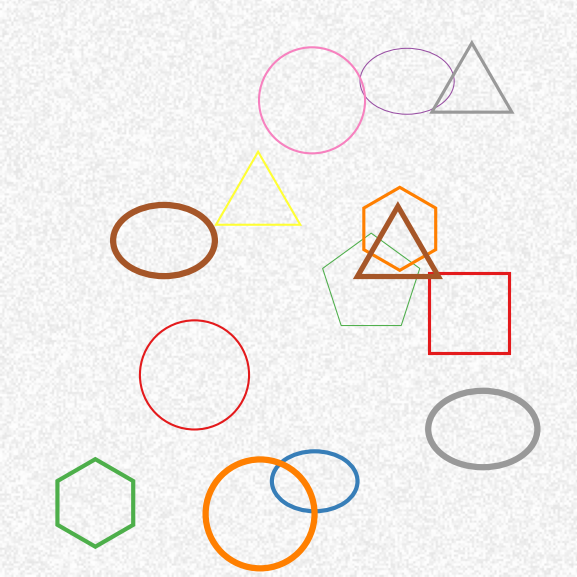[{"shape": "square", "thickness": 1.5, "radius": 0.34, "center": [0.812, 0.457]}, {"shape": "circle", "thickness": 1, "radius": 0.47, "center": [0.337, 0.35]}, {"shape": "oval", "thickness": 2, "radius": 0.37, "center": [0.545, 0.166]}, {"shape": "hexagon", "thickness": 2, "radius": 0.38, "center": [0.165, 0.128]}, {"shape": "pentagon", "thickness": 0.5, "radius": 0.44, "center": [0.643, 0.507]}, {"shape": "oval", "thickness": 0.5, "radius": 0.41, "center": [0.705, 0.858]}, {"shape": "hexagon", "thickness": 1.5, "radius": 0.36, "center": [0.692, 0.603]}, {"shape": "circle", "thickness": 3, "radius": 0.47, "center": [0.45, 0.109]}, {"shape": "triangle", "thickness": 1, "radius": 0.42, "center": [0.447, 0.652]}, {"shape": "triangle", "thickness": 2.5, "radius": 0.41, "center": [0.689, 0.561]}, {"shape": "oval", "thickness": 3, "radius": 0.44, "center": [0.284, 0.583]}, {"shape": "circle", "thickness": 1, "radius": 0.46, "center": [0.54, 0.825]}, {"shape": "oval", "thickness": 3, "radius": 0.47, "center": [0.836, 0.256]}, {"shape": "triangle", "thickness": 1.5, "radius": 0.4, "center": [0.817, 0.845]}]